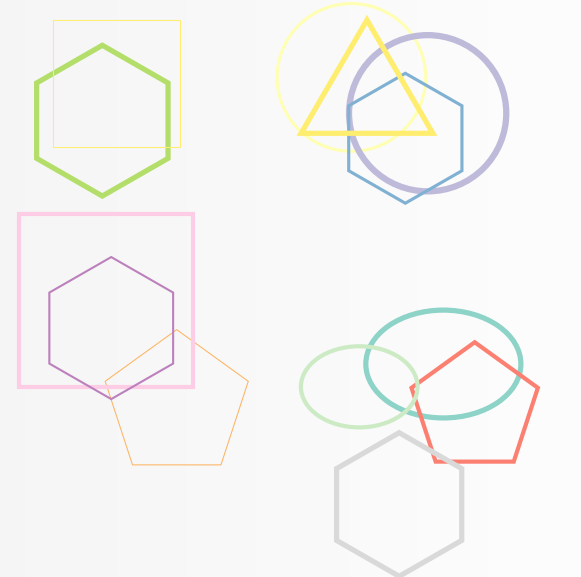[{"shape": "oval", "thickness": 2.5, "radius": 0.67, "center": [0.763, 0.369]}, {"shape": "circle", "thickness": 1.5, "radius": 0.64, "center": [0.605, 0.865]}, {"shape": "circle", "thickness": 3, "radius": 0.68, "center": [0.736, 0.803]}, {"shape": "pentagon", "thickness": 2, "radius": 0.57, "center": [0.817, 0.292]}, {"shape": "hexagon", "thickness": 1.5, "radius": 0.56, "center": [0.697, 0.76]}, {"shape": "pentagon", "thickness": 0.5, "radius": 0.65, "center": [0.304, 0.299]}, {"shape": "hexagon", "thickness": 2.5, "radius": 0.65, "center": [0.176, 0.79]}, {"shape": "square", "thickness": 2, "radius": 0.75, "center": [0.182, 0.479]}, {"shape": "hexagon", "thickness": 2.5, "radius": 0.62, "center": [0.687, 0.126]}, {"shape": "hexagon", "thickness": 1, "radius": 0.61, "center": [0.191, 0.431]}, {"shape": "oval", "thickness": 2, "radius": 0.5, "center": [0.618, 0.329]}, {"shape": "square", "thickness": 0.5, "radius": 0.55, "center": [0.2, 0.855]}, {"shape": "triangle", "thickness": 2.5, "radius": 0.65, "center": [0.631, 0.834]}]